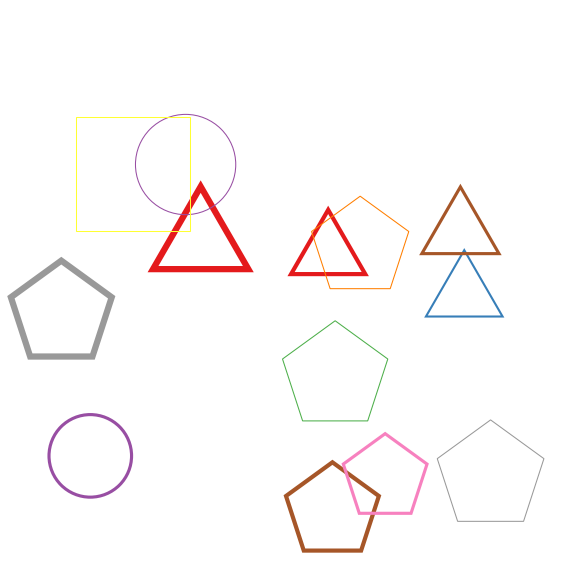[{"shape": "triangle", "thickness": 2, "radius": 0.37, "center": [0.568, 0.562]}, {"shape": "triangle", "thickness": 3, "radius": 0.48, "center": [0.347, 0.581]}, {"shape": "triangle", "thickness": 1, "radius": 0.38, "center": [0.804, 0.489]}, {"shape": "pentagon", "thickness": 0.5, "radius": 0.48, "center": [0.58, 0.348]}, {"shape": "circle", "thickness": 0.5, "radius": 0.43, "center": [0.321, 0.714]}, {"shape": "circle", "thickness": 1.5, "radius": 0.36, "center": [0.156, 0.21]}, {"shape": "pentagon", "thickness": 0.5, "radius": 0.44, "center": [0.624, 0.571]}, {"shape": "square", "thickness": 0.5, "radius": 0.49, "center": [0.23, 0.697]}, {"shape": "pentagon", "thickness": 2, "radius": 0.42, "center": [0.576, 0.114]}, {"shape": "triangle", "thickness": 1.5, "radius": 0.39, "center": [0.797, 0.598]}, {"shape": "pentagon", "thickness": 1.5, "radius": 0.38, "center": [0.667, 0.172]}, {"shape": "pentagon", "thickness": 0.5, "radius": 0.49, "center": [0.85, 0.175]}, {"shape": "pentagon", "thickness": 3, "radius": 0.46, "center": [0.106, 0.456]}]